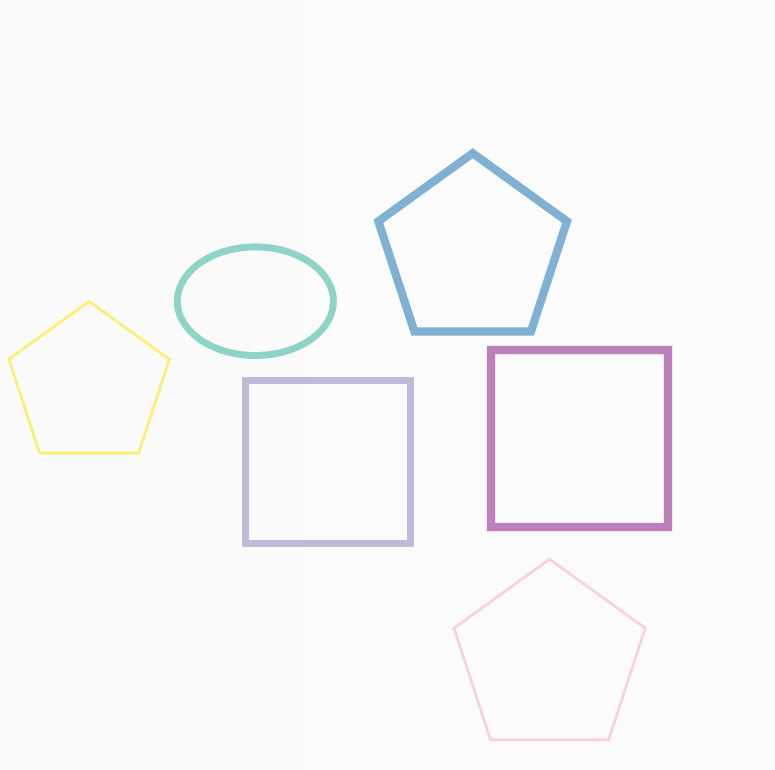[{"shape": "oval", "thickness": 2.5, "radius": 0.5, "center": [0.33, 0.609]}, {"shape": "square", "thickness": 2.5, "radius": 0.53, "center": [0.423, 0.401]}, {"shape": "pentagon", "thickness": 3, "radius": 0.64, "center": [0.61, 0.673]}, {"shape": "pentagon", "thickness": 1, "radius": 0.65, "center": [0.709, 0.144]}, {"shape": "square", "thickness": 3, "radius": 0.57, "center": [0.748, 0.431]}, {"shape": "pentagon", "thickness": 1, "radius": 0.54, "center": [0.115, 0.5]}]